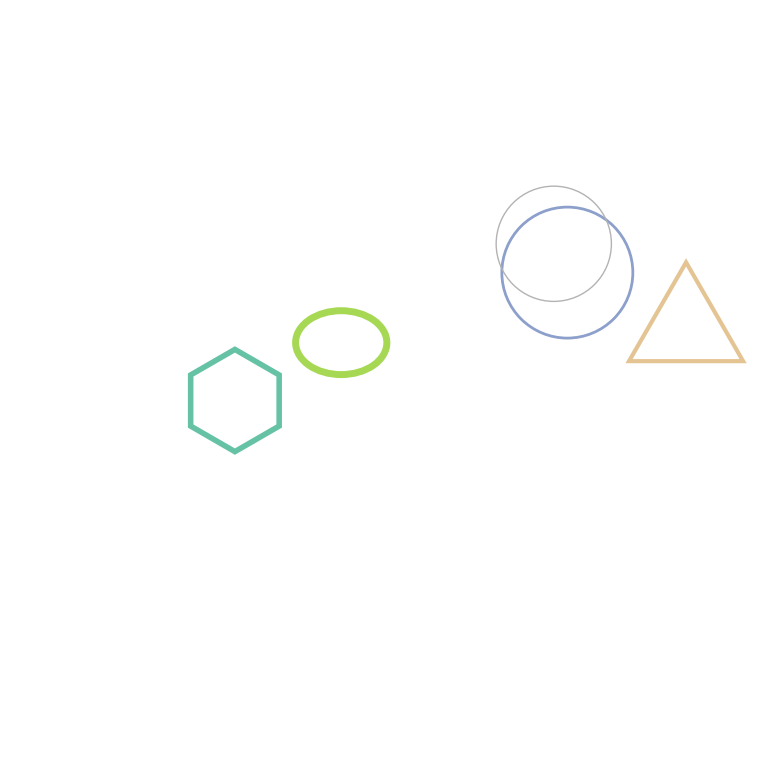[{"shape": "hexagon", "thickness": 2, "radius": 0.33, "center": [0.305, 0.48]}, {"shape": "circle", "thickness": 1, "radius": 0.43, "center": [0.737, 0.646]}, {"shape": "oval", "thickness": 2.5, "radius": 0.3, "center": [0.443, 0.555]}, {"shape": "triangle", "thickness": 1.5, "radius": 0.43, "center": [0.891, 0.574]}, {"shape": "circle", "thickness": 0.5, "radius": 0.37, "center": [0.719, 0.683]}]